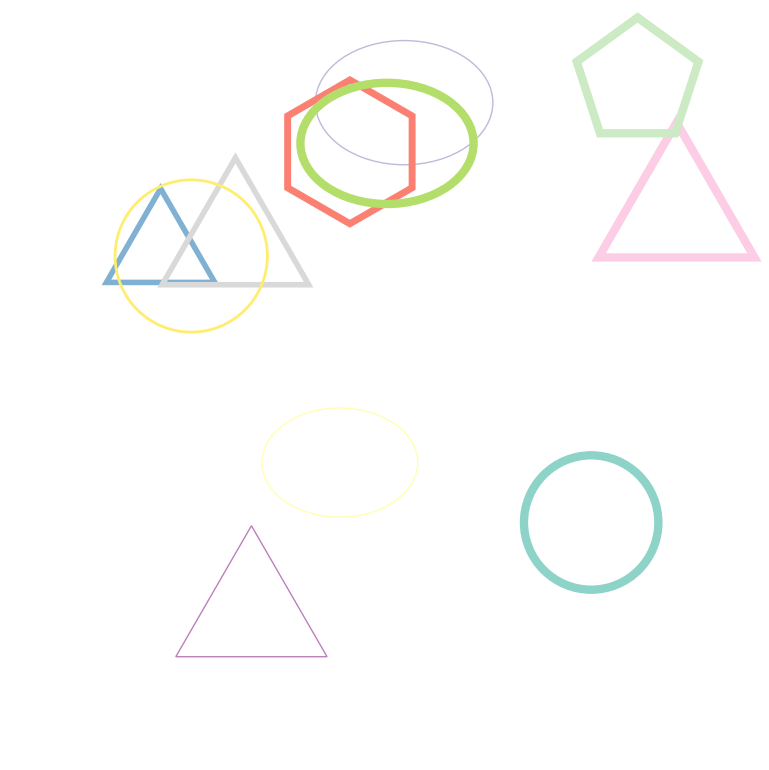[{"shape": "circle", "thickness": 3, "radius": 0.44, "center": [0.768, 0.321]}, {"shape": "oval", "thickness": 0.5, "radius": 0.51, "center": [0.441, 0.399]}, {"shape": "oval", "thickness": 0.5, "radius": 0.58, "center": [0.525, 0.867]}, {"shape": "hexagon", "thickness": 2.5, "radius": 0.47, "center": [0.454, 0.803]}, {"shape": "triangle", "thickness": 2, "radius": 0.41, "center": [0.209, 0.674]}, {"shape": "oval", "thickness": 3, "radius": 0.56, "center": [0.503, 0.814]}, {"shape": "triangle", "thickness": 3, "radius": 0.58, "center": [0.879, 0.724]}, {"shape": "triangle", "thickness": 2, "radius": 0.55, "center": [0.306, 0.685]}, {"shape": "triangle", "thickness": 0.5, "radius": 0.57, "center": [0.327, 0.204]}, {"shape": "pentagon", "thickness": 3, "radius": 0.42, "center": [0.828, 0.894]}, {"shape": "circle", "thickness": 1, "radius": 0.49, "center": [0.248, 0.668]}]